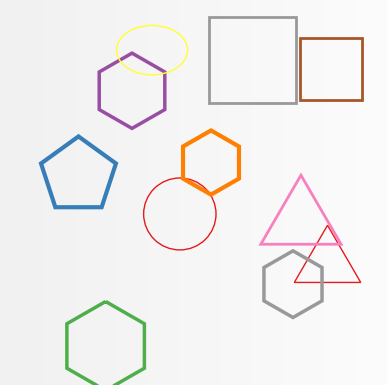[{"shape": "circle", "thickness": 1, "radius": 0.47, "center": [0.464, 0.444]}, {"shape": "triangle", "thickness": 1, "radius": 0.49, "center": [0.845, 0.316]}, {"shape": "pentagon", "thickness": 3, "radius": 0.51, "center": [0.203, 0.544]}, {"shape": "hexagon", "thickness": 2.5, "radius": 0.58, "center": [0.273, 0.101]}, {"shape": "hexagon", "thickness": 2.5, "radius": 0.49, "center": [0.341, 0.764]}, {"shape": "hexagon", "thickness": 3, "radius": 0.42, "center": [0.545, 0.578]}, {"shape": "oval", "thickness": 1, "radius": 0.46, "center": [0.392, 0.87]}, {"shape": "square", "thickness": 2, "radius": 0.4, "center": [0.854, 0.82]}, {"shape": "triangle", "thickness": 2, "radius": 0.6, "center": [0.777, 0.425]}, {"shape": "hexagon", "thickness": 2.5, "radius": 0.43, "center": [0.756, 0.262]}, {"shape": "square", "thickness": 2, "radius": 0.56, "center": [0.651, 0.845]}]